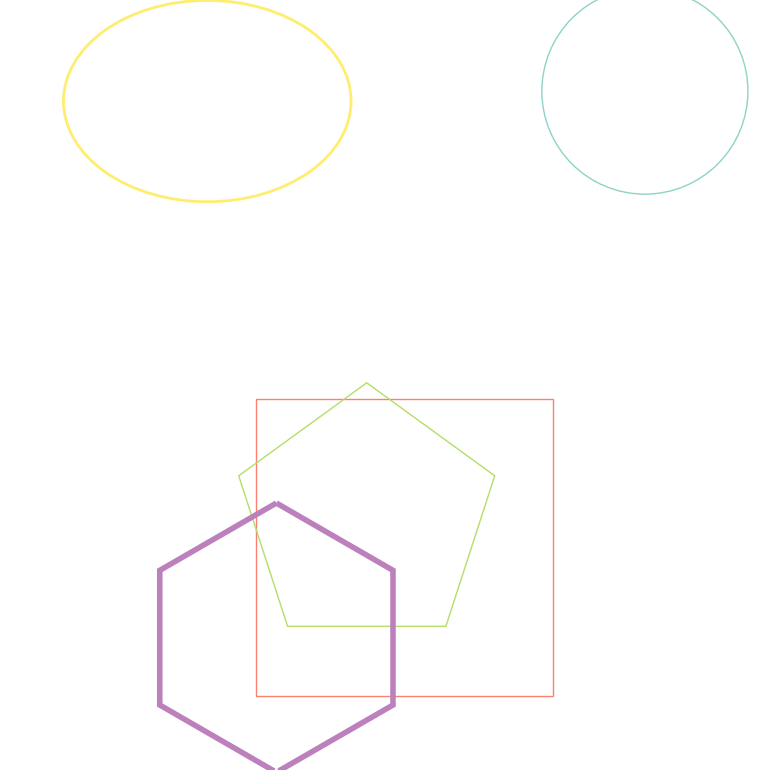[{"shape": "circle", "thickness": 0.5, "radius": 0.67, "center": [0.838, 0.882]}, {"shape": "square", "thickness": 0.5, "radius": 0.96, "center": [0.525, 0.289]}, {"shape": "pentagon", "thickness": 0.5, "radius": 0.87, "center": [0.476, 0.328]}, {"shape": "hexagon", "thickness": 2, "radius": 0.87, "center": [0.359, 0.172]}, {"shape": "oval", "thickness": 1, "radius": 0.93, "center": [0.269, 0.869]}]